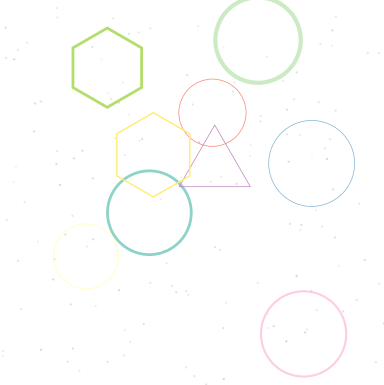[{"shape": "circle", "thickness": 2, "radius": 0.54, "center": [0.388, 0.447]}, {"shape": "circle", "thickness": 0.5, "radius": 0.42, "center": [0.224, 0.334]}, {"shape": "circle", "thickness": 0.5, "radius": 0.44, "center": [0.552, 0.707]}, {"shape": "circle", "thickness": 0.5, "radius": 0.56, "center": [0.81, 0.575]}, {"shape": "hexagon", "thickness": 2, "radius": 0.51, "center": [0.279, 0.824]}, {"shape": "circle", "thickness": 1.5, "radius": 0.55, "center": [0.789, 0.133]}, {"shape": "triangle", "thickness": 0.5, "radius": 0.53, "center": [0.558, 0.568]}, {"shape": "circle", "thickness": 3, "radius": 0.55, "center": [0.67, 0.896]}, {"shape": "hexagon", "thickness": 1, "radius": 0.55, "center": [0.398, 0.598]}]